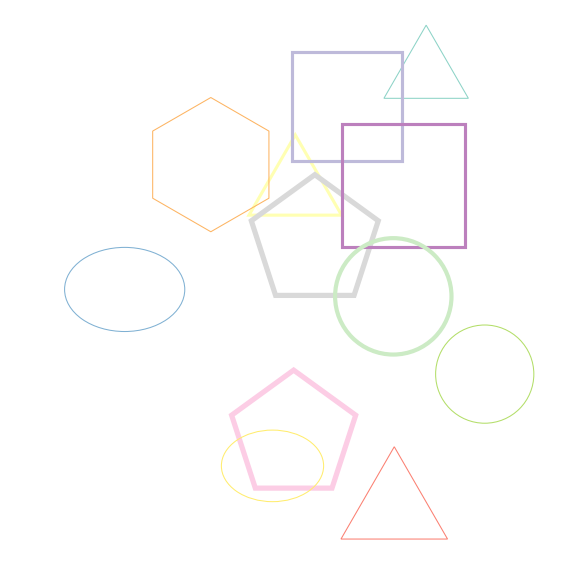[{"shape": "triangle", "thickness": 0.5, "radius": 0.42, "center": [0.738, 0.871]}, {"shape": "triangle", "thickness": 1.5, "radius": 0.46, "center": [0.511, 0.673]}, {"shape": "square", "thickness": 1.5, "radius": 0.47, "center": [0.601, 0.815]}, {"shape": "triangle", "thickness": 0.5, "radius": 0.53, "center": [0.683, 0.119]}, {"shape": "oval", "thickness": 0.5, "radius": 0.52, "center": [0.216, 0.498]}, {"shape": "hexagon", "thickness": 0.5, "radius": 0.58, "center": [0.365, 0.714]}, {"shape": "circle", "thickness": 0.5, "radius": 0.43, "center": [0.839, 0.351]}, {"shape": "pentagon", "thickness": 2.5, "radius": 0.56, "center": [0.509, 0.245]}, {"shape": "pentagon", "thickness": 2.5, "radius": 0.58, "center": [0.545, 0.581]}, {"shape": "square", "thickness": 1.5, "radius": 0.53, "center": [0.698, 0.678]}, {"shape": "circle", "thickness": 2, "radius": 0.5, "center": [0.681, 0.486]}, {"shape": "oval", "thickness": 0.5, "radius": 0.44, "center": [0.472, 0.192]}]